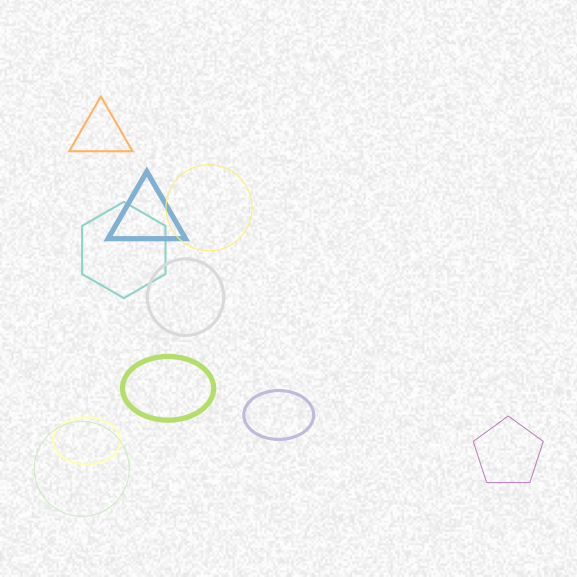[{"shape": "hexagon", "thickness": 1, "radius": 0.42, "center": [0.214, 0.566]}, {"shape": "oval", "thickness": 1, "radius": 0.29, "center": [0.15, 0.236]}, {"shape": "oval", "thickness": 1.5, "radius": 0.3, "center": [0.483, 0.281]}, {"shape": "triangle", "thickness": 2.5, "radius": 0.39, "center": [0.254, 0.625]}, {"shape": "triangle", "thickness": 1, "radius": 0.32, "center": [0.175, 0.769]}, {"shape": "oval", "thickness": 2.5, "radius": 0.39, "center": [0.291, 0.327]}, {"shape": "circle", "thickness": 1.5, "radius": 0.33, "center": [0.321, 0.485]}, {"shape": "pentagon", "thickness": 0.5, "radius": 0.32, "center": [0.88, 0.215]}, {"shape": "circle", "thickness": 0.5, "radius": 0.41, "center": [0.142, 0.187]}, {"shape": "circle", "thickness": 0.5, "radius": 0.37, "center": [0.362, 0.639]}]